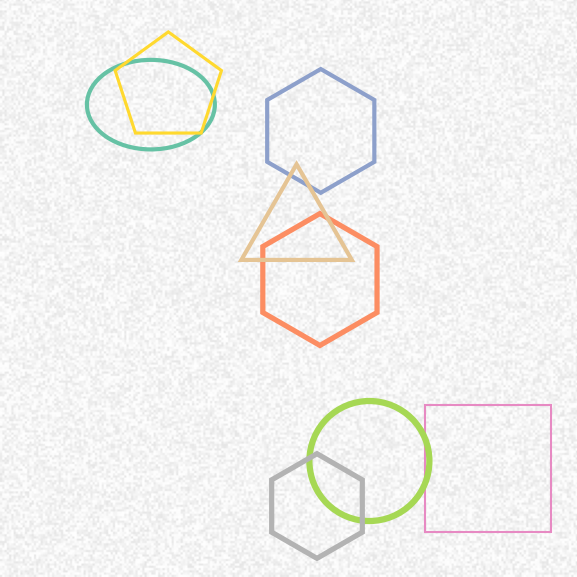[{"shape": "oval", "thickness": 2, "radius": 0.55, "center": [0.261, 0.818]}, {"shape": "hexagon", "thickness": 2.5, "radius": 0.57, "center": [0.554, 0.515]}, {"shape": "hexagon", "thickness": 2, "radius": 0.54, "center": [0.555, 0.772]}, {"shape": "square", "thickness": 1, "radius": 0.55, "center": [0.845, 0.188]}, {"shape": "circle", "thickness": 3, "radius": 0.52, "center": [0.64, 0.201]}, {"shape": "pentagon", "thickness": 1.5, "radius": 0.48, "center": [0.291, 0.847]}, {"shape": "triangle", "thickness": 2, "radius": 0.55, "center": [0.514, 0.604]}, {"shape": "hexagon", "thickness": 2.5, "radius": 0.45, "center": [0.549, 0.123]}]